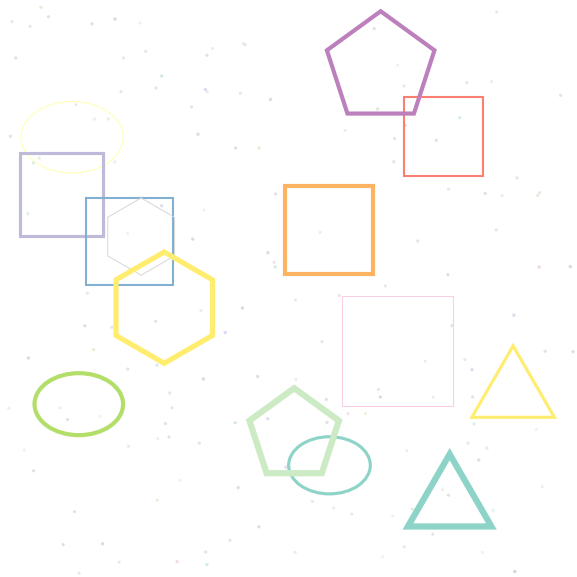[{"shape": "triangle", "thickness": 3, "radius": 0.42, "center": [0.779, 0.129]}, {"shape": "oval", "thickness": 1.5, "radius": 0.35, "center": [0.571, 0.193]}, {"shape": "oval", "thickness": 0.5, "radius": 0.44, "center": [0.125, 0.761]}, {"shape": "square", "thickness": 1.5, "radius": 0.36, "center": [0.106, 0.662]}, {"shape": "square", "thickness": 1, "radius": 0.34, "center": [0.768, 0.763]}, {"shape": "square", "thickness": 1, "radius": 0.38, "center": [0.225, 0.581]}, {"shape": "square", "thickness": 2, "radius": 0.38, "center": [0.57, 0.601]}, {"shape": "oval", "thickness": 2, "radius": 0.38, "center": [0.136, 0.299]}, {"shape": "square", "thickness": 0.5, "radius": 0.48, "center": [0.688, 0.392]}, {"shape": "hexagon", "thickness": 0.5, "radius": 0.33, "center": [0.244, 0.589]}, {"shape": "pentagon", "thickness": 2, "radius": 0.49, "center": [0.659, 0.882]}, {"shape": "pentagon", "thickness": 3, "radius": 0.41, "center": [0.509, 0.246]}, {"shape": "triangle", "thickness": 1.5, "radius": 0.41, "center": [0.889, 0.318]}, {"shape": "hexagon", "thickness": 2.5, "radius": 0.48, "center": [0.284, 0.466]}]